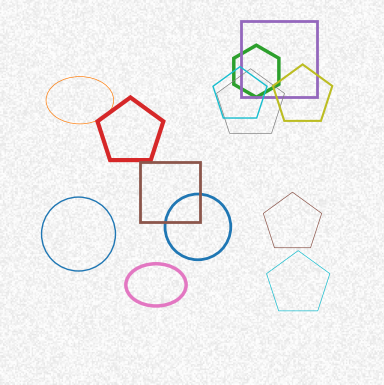[{"shape": "circle", "thickness": 1, "radius": 0.48, "center": [0.204, 0.392]}, {"shape": "circle", "thickness": 2, "radius": 0.43, "center": [0.514, 0.411]}, {"shape": "oval", "thickness": 0.5, "radius": 0.44, "center": [0.207, 0.74]}, {"shape": "hexagon", "thickness": 2.5, "radius": 0.34, "center": [0.666, 0.815]}, {"shape": "pentagon", "thickness": 3, "radius": 0.45, "center": [0.339, 0.657]}, {"shape": "square", "thickness": 2, "radius": 0.49, "center": [0.724, 0.847]}, {"shape": "pentagon", "thickness": 0.5, "radius": 0.4, "center": [0.76, 0.421]}, {"shape": "square", "thickness": 2, "radius": 0.39, "center": [0.441, 0.501]}, {"shape": "oval", "thickness": 2.5, "radius": 0.39, "center": [0.405, 0.26]}, {"shape": "pentagon", "thickness": 0.5, "radius": 0.46, "center": [0.651, 0.729]}, {"shape": "pentagon", "thickness": 1.5, "radius": 0.41, "center": [0.786, 0.752]}, {"shape": "pentagon", "thickness": 0.5, "radius": 0.43, "center": [0.775, 0.263]}, {"shape": "pentagon", "thickness": 1, "radius": 0.37, "center": [0.623, 0.753]}]